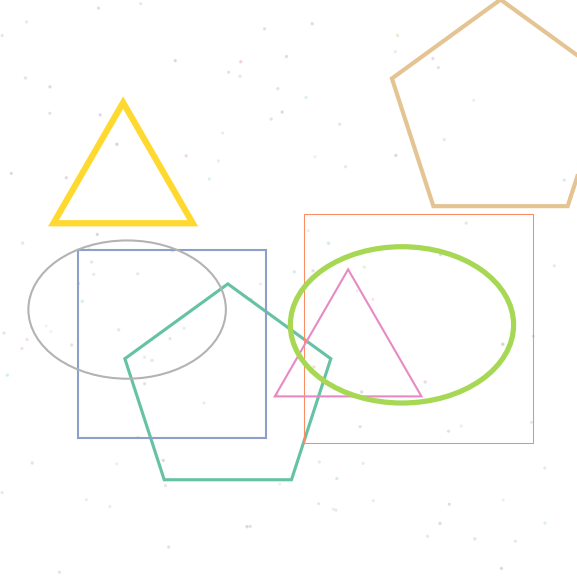[{"shape": "pentagon", "thickness": 1.5, "radius": 0.94, "center": [0.395, 0.32]}, {"shape": "square", "thickness": 0.5, "radius": 0.99, "center": [0.725, 0.43]}, {"shape": "square", "thickness": 1, "radius": 0.81, "center": [0.298, 0.403]}, {"shape": "triangle", "thickness": 1, "radius": 0.73, "center": [0.603, 0.386]}, {"shape": "oval", "thickness": 2.5, "radius": 0.97, "center": [0.696, 0.437]}, {"shape": "triangle", "thickness": 3, "radius": 0.7, "center": [0.213, 0.682]}, {"shape": "pentagon", "thickness": 2, "radius": 0.99, "center": [0.867, 0.802]}, {"shape": "oval", "thickness": 1, "radius": 0.86, "center": [0.22, 0.463]}]